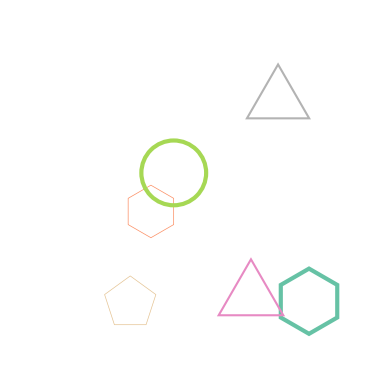[{"shape": "hexagon", "thickness": 3, "radius": 0.42, "center": [0.803, 0.218]}, {"shape": "hexagon", "thickness": 0.5, "radius": 0.34, "center": [0.392, 0.451]}, {"shape": "triangle", "thickness": 1.5, "radius": 0.48, "center": [0.652, 0.23]}, {"shape": "circle", "thickness": 3, "radius": 0.42, "center": [0.451, 0.551]}, {"shape": "pentagon", "thickness": 0.5, "radius": 0.35, "center": [0.338, 0.213]}, {"shape": "triangle", "thickness": 1.5, "radius": 0.47, "center": [0.722, 0.739]}]